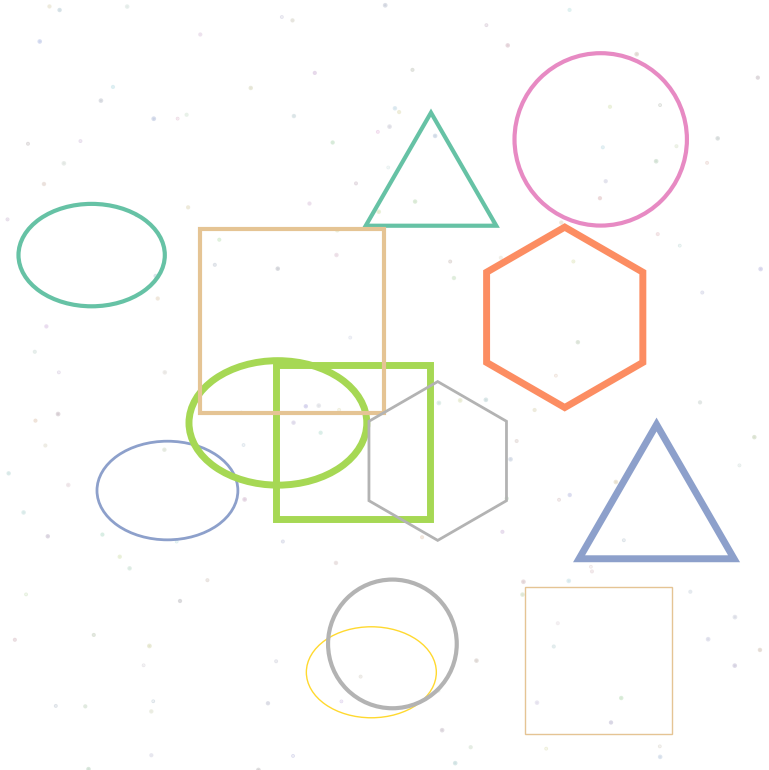[{"shape": "triangle", "thickness": 1.5, "radius": 0.49, "center": [0.56, 0.756]}, {"shape": "oval", "thickness": 1.5, "radius": 0.48, "center": [0.119, 0.669]}, {"shape": "hexagon", "thickness": 2.5, "radius": 0.59, "center": [0.733, 0.588]}, {"shape": "triangle", "thickness": 2.5, "radius": 0.58, "center": [0.853, 0.332]}, {"shape": "oval", "thickness": 1, "radius": 0.46, "center": [0.217, 0.363]}, {"shape": "circle", "thickness": 1.5, "radius": 0.56, "center": [0.78, 0.819]}, {"shape": "oval", "thickness": 2.5, "radius": 0.58, "center": [0.361, 0.451]}, {"shape": "square", "thickness": 2.5, "radius": 0.5, "center": [0.459, 0.426]}, {"shape": "oval", "thickness": 0.5, "radius": 0.42, "center": [0.482, 0.127]}, {"shape": "square", "thickness": 0.5, "radius": 0.48, "center": [0.778, 0.142]}, {"shape": "square", "thickness": 1.5, "radius": 0.6, "center": [0.379, 0.583]}, {"shape": "hexagon", "thickness": 1, "radius": 0.52, "center": [0.568, 0.401]}, {"shape": "circle", "thickness": 1.5, "radius": 0.42, "center": [0.51, 0.164]}]